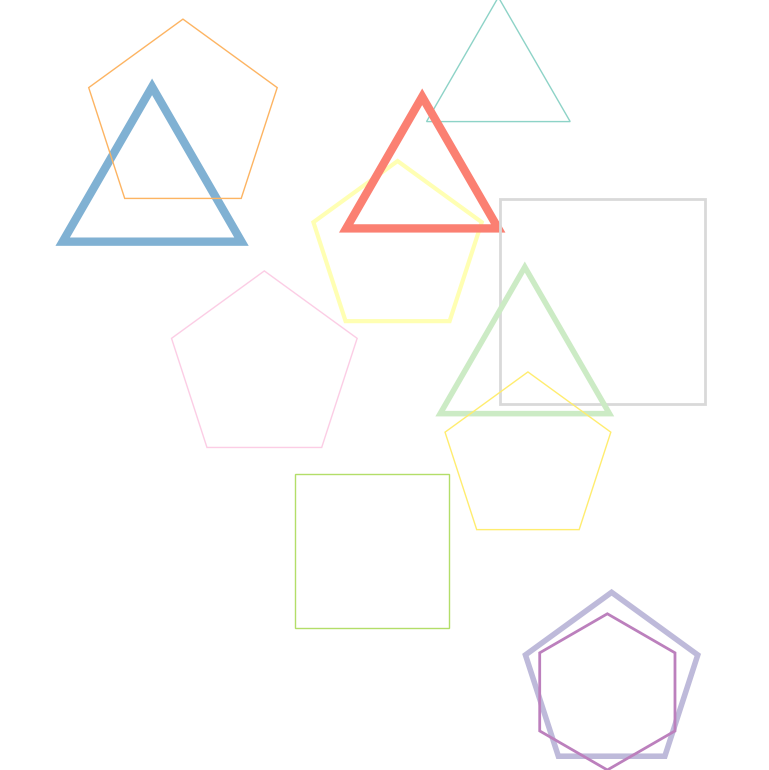[{"shape": "triangle", "thickness": 0.5, "radius": 0.54, "center": [0.647, 0.896]}, {"shape": "pentagon", "thickness": 1.5, "radius": 0.57, "center": [0.516, 0.676]}, {"shape": "pentagon", "thickness": 2, "radius": 0.59, "center": [0.794, 0.113]}, {"shape": "triangle", "thickness": 3, "radius": 0.57, "center": [0.548, 0.76]}, {"shape": "triangle", "thickness": 3, "radius": 0.67, "center": [0.198, 0.753]}, {"shape": "pentagon", "thickness": 0.5, "radius": 0.64, "center": [0.238, 0.846]}, {"shape": "square", "thickness": 0.5, "radius": 0.5, "center": [0.484, 0.284]}, {"shape": "pentagon", "thickness": 0.5, "radius": 0.63, "center": [0.343, 0.521]}, {"shape": "square", "thickness": 1, "radius": 0.67, "center": [0.782, 0.609]}, {"shape": "hexagon", "thickness": 1, "radius": 0.51, "center": [0.789, 0.101]}, {"shape": "triangle", "thickness": 2, "radius": 0.63, "center": [0.682, 0.526]}, {"shape": "pentagon", "thickness": 0.5, "radius": 0.57, "center": [0.686, 0.404]}]